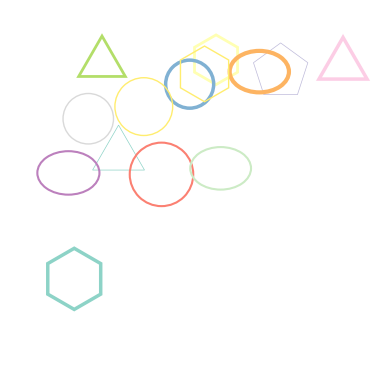[{"shape": "triangle", "thickness": 0.5, "radius": 0.39, "center": [0.308, 0.597]}, {"shape": "hexagon", "thickness": 2.5, "radius": 0.4, "center": [0.193, 0.276]}, {"shape": "hexagon", "thickness": 2, "radius": 0.32, "center": [0.561, 0.845]}, {"shape": "pentagon", "thickness": 0.5, "radius": 0.37, "center": [0.729, 0.814]}, {"shape": "circle", "thickness": 1.5, "radius": 0.41, "center": [0.419, 0.547]}, {"shape": "circle", "thickness": 2.5, "radius": 0.31, "center": [0.493, 0.781]}, {"shape": "oval", "thickness": 3, "radius": 0.38, "center": [0.674, 0.814]}, {"shape": "triangle", "thickness": 2, "radius": 0.35, "center": [0.265, 0.836]}, {"shape": "triangle", "thickness": 2.5, "radius": 0.36, "center": [0.891, 0.831]}, {"shape": "circle", "thickness": 1, "radius": 0.33, "center": [0.229, 0.692]}, {"shape": "oval", "thickness": 1.5, "radius": 0.4, "center": [0.178, 0.551]}, {"shape": "oval", "thickness": 1.5, "radius": 0.39, "center": [0.573, 0.563]}, {"shape": "circle", "thickness": 1, "radius": 0.38, "center": [0.373, 0.723]}, {"shape": "hexagon", "thickness": 1, "radius": 0.36, "center": [0.531, 0.808]}]